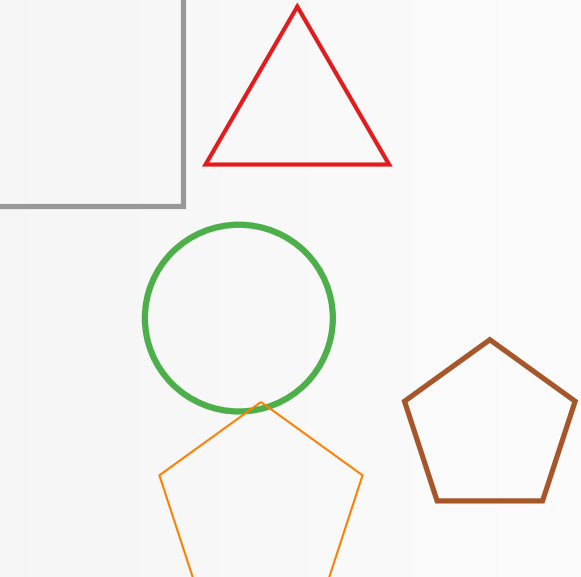[{"shape": "triangle", "thickness": 2, "radius": 0.91, "center": [0.512, 0.805]}, {"shape": "circle", "thickness": 3, "radius": 0.81, "center": [0.411, 0.448]}, {"shape": "pentagon", "thickness": 1, "radius": 0.92, "center": [0.449, 0.119]}, {"shape": "pentagon", "thickness": 2.5, "radius": 0.77, "center": [0.843, 0.257]}, {"shape": "square", "thickness": 2.5, "radius": 0.97, "center": [0.12, 0.837]}]